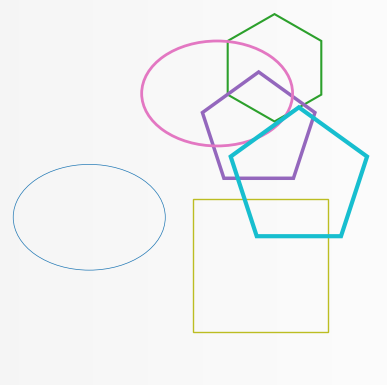[{"shape": "oval", "thickness": 0.5, "radius": 0.98, "center": [0.23, 0.436]}, {"shape": "hexagon", "thickness": 1.5, "radius": 0.7, "center": [0.708, 0.824]}, {"shape": "pentagon", "thickness": 2.5, "radius": 0.76, "center": [0.668, 0.66]}, {"shape": "oval", "thickness": 2, "radius": 0.97, "center": [0.56, 0.757]}, {"shape": "square", "thickness": 1, "radius": 0.86, "center": [0.672, 0.31]}, {"shape": "pentagon", "thickness": 3, "radius": 0.93, "center": [0.771, 0.536]}]